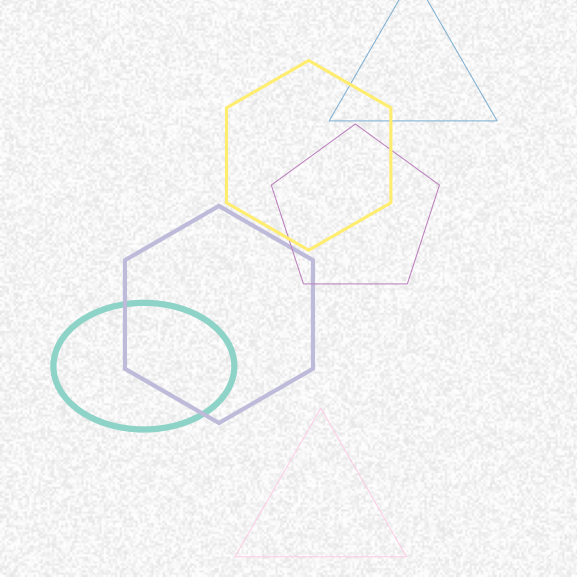[{"shape": "oval", "thickness": 3, "radius": 0.78, "center": [0.249, 0.365]}, {"shape": "hexagon", "thickness": 2, "radius": 0.94, "center": [0.379, 0.455]}, {"shape": "triangle", "thickness": 0.5, "radius": 0.84, "center": [0.715, 0.874]}, {"shape": "triangle", "thickness": 0.5, "radius": 0.86, "center": [0.555, 0.121]}, {"shape": "pentagon", "thickness": 0.5, "radius": 0.77, "center": [0.615, 0.631]}, {"shape": "hexagon", "thickness": 1.5, "radius": 0.82, "center": [0.535, 0.73]}]